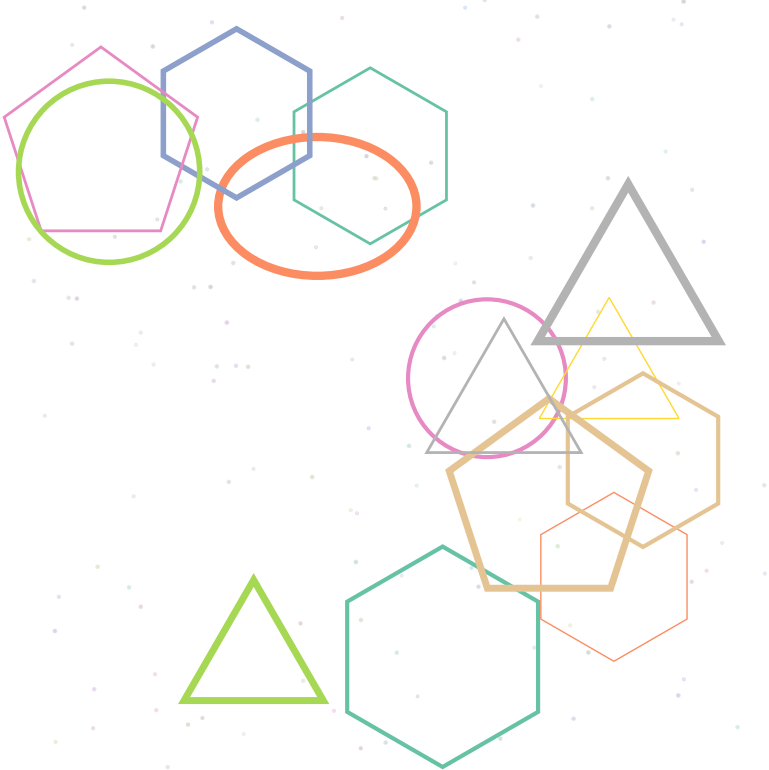[{"shape": "hexagon", "thickness": 1, "radius": 0.57, "center": [0.481, 0.798]}, {"shape": "hexagon", "thickness": 1.5, "radius": 0.72, "center": [0.575, 0.147]}, {"shape": "oval", "thickness": 3, "radius": 0.64, "center": [0.412, 0.732]}, {"shape": "hexagon", "thickness": 0.5, "radius": 0.55, "center": [0.797, 0.251]}, {"shape": "hexagon", "thickness": 2, "radius": 0.55, "center": [0.307, 0.853]}, {"shape": "pentagon", "thickness": 1, "radius": 0.66, "center": [0.131, 0.807]}, {"shape": "circle", "thickness": 1.5, "radius": 0.51, "center": [0.632, 0.509]}, {"shape": "triangle", "thickness": 2.5, "radius": 0.52, "center": [0.329, 0.142]}, {"shape": "circle", "thickness": 2, "radius": 0.59, "center": [0.142, 0.777]}, {"shape": "triangle", "thickness": 0.5, "radius": 0.52, "center": [0.791, 0.509]}, {"shape": "hexagon", "thickness": 1.5, "radius": 0.56, "center": [0.835, 0.402]}, {"shape": "pentagon", "thickness": 2.5, "radius": 0.68, "center": [0.713, 0.346]}, {"shape": "triangle", "thickness": 1, "radius": 0.58, "center": [0.654, 0.47]}, {"shape": "triangle", "thickness": 3, "radius": 0.68, "center": [0.816, 0.625]}]